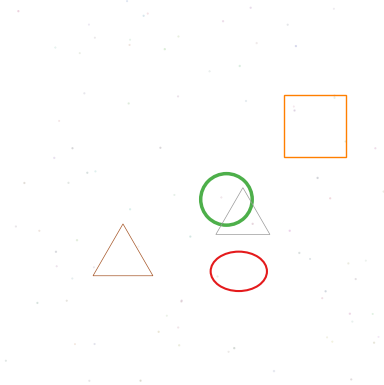[{"shape": "oval", "thickness": 1.5, "radius": 0.37, "center": [0.62, 0.295]}, {"shape": "circle", "thickness": 2.5, "radius": 0.33, "center": [0.588, 0.482]}, {"shape": "square", "thickness": 1, "radius": 0.4, "center": [0.819, 0.673]}, {"shape": "triangle", "thickness": 0.5, "radius": 0.45, "center": [0.319, 0.329]}, {"shape": "triangle", "thickness": 0.5, "radius": 0.41, "center": [0.631, 0.432]}]